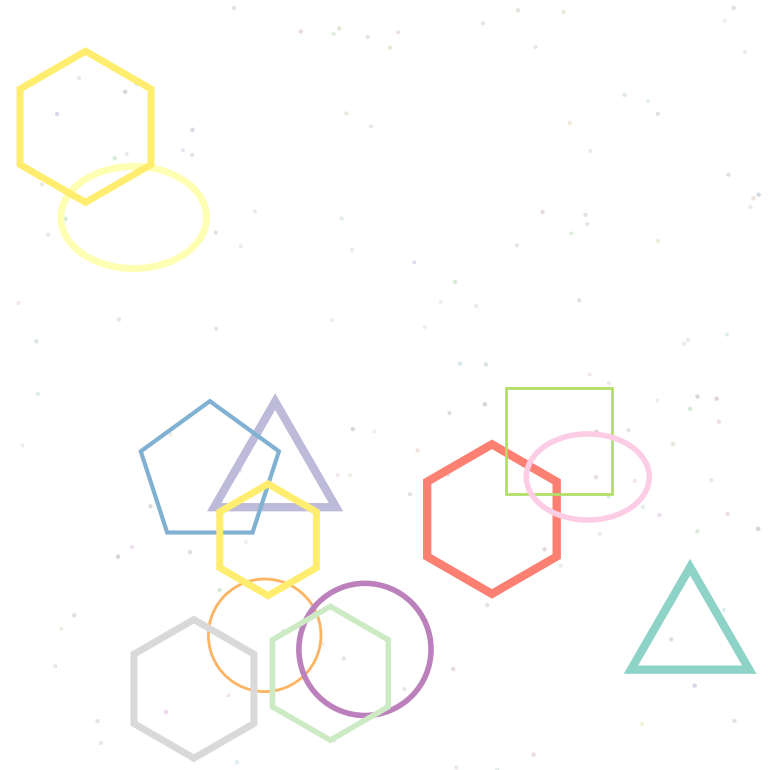[{"shape": "triangle", "thickness": 3, "radius": 0.44, "center": [0.896, 0.175]}, {"shape": "oval", "thickness": 2.5, "radius": 0.47, "center": [0.174, 0.718]}, {"shape": "triangle", "thickness": 3, "radius": 0.46, "center": [0.357, 0.387]}, {"shape": "hexagon", "thickness": 3, "radius": 0.49, "center": [0.639, 0.326]}, {"shape": "pentagon", "thickness": 1.5, "radius": 0.47, "center": [0.273, 0.385]}, {"shape": "circle", "thickness": 1, "radius": 0.37, "center": [0.344, 0.175]}, {"shape": "square", "thickness": 1, "radius": 0.34, "center": [0.726, 0.428]}, {"shape": "oval", "thickness": 2, "radius": 0.4, "center": [0.763, 0.381]}, {"shape": "hexagon", "thickness": 2.5, "radius": 0.45, "center": [0.252, 0.105]}, {"shape": "circle", "thickness": 2, "radius": 0.43, "center": [0.474, 0.157]}, {"shape": "hexagon", "thickness": 2, "radius": 0.43, "center": [0.429, 0.126]}, {"shape": "hexagon", "thickness": 2.5, "radius": 0.36, "center": [0.348, 0.299]}, {"shape": "hexagon", "thickness": 2.5, "radius": 0.49, "center": [0.111, 0.835]}]